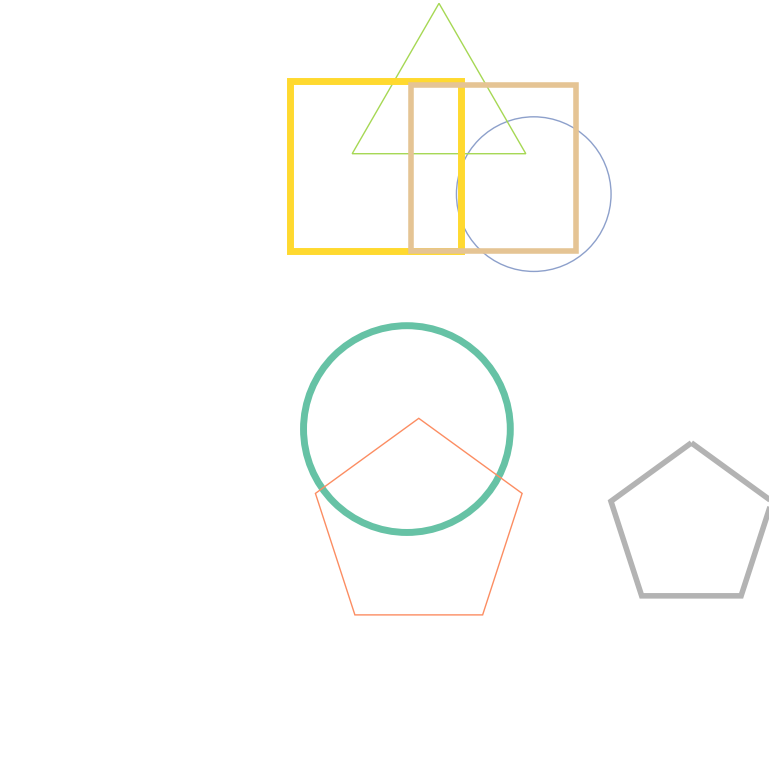[{"shape": "circle", "thickness": 2.5, "radius": 0.67, "center": [0.528, 0.443]}, {"shape": "pentagon", "thickness": 0.5, "radius": 0.71, "center": [0.544, 0.316]}, {"shape": "circle", "thickness": 0.5, "radius": 0.5, "center": [0.693, 0.748]}, {"shape": "triangle", "thickness": 0.5, "radius": 0.65, "center": [0.57, 0.865]}, {"shape": "square", "thickness": 2.5, "radius": 0.55, "center": [0.488, 0.784]}, {"shape": "square", "thickness": 2, "radius": 0.54, "center": [0.641, 0.782]}, {"shape": "pentagon", "thickness": 2, "radius": 0.55, "center": [0.898, 0.315]}]